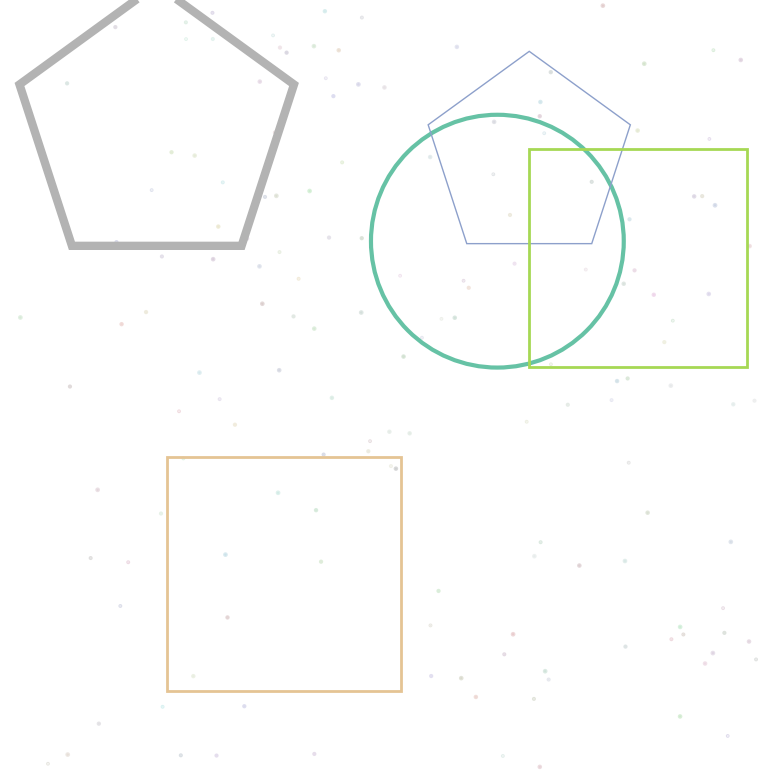[{"shape": "circle", "thickness": 1.5, "radius": 0.82, "center": [0.646, 0.687]}, {"shape": "pentagon", "thickness": 0.5, "radius": 0.69, "center": [0.687, 0.795]}, {"shape": "square", "thickness": 1, "radius": 0.71, "center": [0.829, 0.665]}, {"shape": "square", "thickness": 1, "radius": 0.76, "center": [0.369, 0.255]}, {"shape": "pentagon", "thickness": 3, "radius": 0.94, "center": [0.204, 0.832]}]